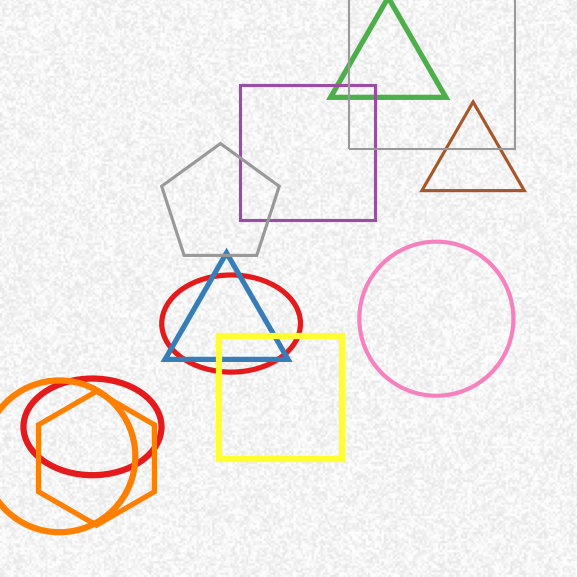[{"shape": "oval", "thickness": 3, "radius": 0.6, "center": [0.16, 0.26]}, {"shape": "oval", "thickness": 2.5, "radius": 0.6, "center": [0.4, 0.439]}, {"shape": "triangle", "thickness": 2.5, "radius": 0.61, "center": [0.392, 0.438]}, {"shape": "triangle", "thickness": 2.5, "radius": 0.58, "center": [0.672, 0.888]}, {"shape": "square", "thickness": 1.5, "radius": 0.59, "center": [0.532, 0.736]}, {"shape": "circle", "thickness": 3, "radius": 0.66, "center": [0.103, 0.209]}, {"shape": "hexagon", "thickness": 2.5, "radius": 0.58, "center": [0.167, 0.206]}, {"shape": "square", "thickness": 3, "radius": 0.53, "center": [0.485, 0.31]}, {"shape": "triangle", "thickness": 1.5, "radius": 0.51, "center": [0.819, 0.72]}, {"shape": "circle", "thickness": 2, "radius": 0.67, "center": [0.756, 0.447]}, {"shape": "pentagon", "thickness": 1.5, "radius": 0.54, "center": [0.382, 0.644]}, {"shape": "square", "thickness": 1, "radius": 0.72, "center": [0.748, 0.886]}]